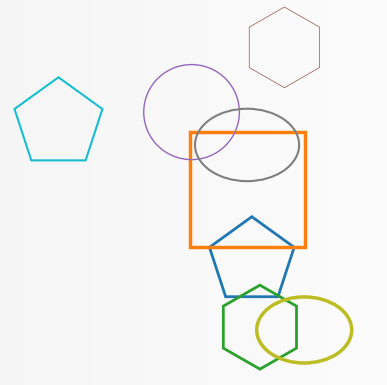[{"shape": "pentagon", "thickness": 2, "radius": 0.57, "center": [0.65, 0.322]}, {"shape": "square", "thickness": 2.5, "radius": 0.74, "center": [0.639, 0.508]}, {"shape": "hexagon", "thickness": 2, "radius": 0.55, "center": [0.671, 0.15]}, {"shape": "circle", "thickness": 1, "radius": 0.62, "center": [0.494, 0.709]}, {"shape": "hexagon", "thickness": 0.5, "radius": 0.52, "center": [0.734, 0.877]}, {"shape": "oval", "thickness": 1.5, "radius": 0.67, "center": [0.638, 0.624]}, {"shape": "oval", "thickness": 2.5, "radius": 0.61, "center": [0.785, 0.143]}, {"shape": "pentagon", "thickness": 1.5, "radius": 0.6, "center": [0.151, 0.68]}]